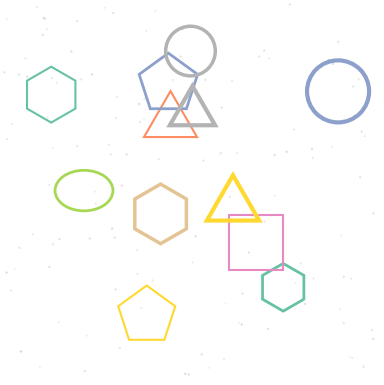[{"shape": "hexagon", "thickness": 1.5, "radius": 0.36, "center": [0.133, 0.754]}, {"shape": "hexagon", "thickness": 2, "radius": 0.31, "center": [0.736, 0.254]}, {"shape": "triangle", "thickness": 1.5, "radius": 0.4, "center": [0.443, 0.684]}, {"shape": "circle", "thickness": 3, "radius": 0.4, "center": [0.878, 0.763]}, {"shape": "pentagon", "thickness": 2, "radius": 0.4, "center": [0.437, 0.782]}, {"shape": "square", "thickness": 1.5, "radius": 0.35, "center": [0.665, 0.37]}, {"shape": "oval", "thickness": 2, "radius": 0.38, "center": [0.218, 0.505]}, {"shape": "triangle", "thickness": 3, "radius": 0.39, "center": [0.605, 0.466]}, {"shape": "pentagon", "thickness": 1.5, "radius": 0.39, "center": [0.381, 0.18]}, {"shape": "hexagon", "thickness": 2.5, "radius": 0.39, "center": [0.417, 0.444]}, {"shape": "triangle", "thickness": 3, "radius": 0.34, "center": [0.5, 0.709]}, {"shape": "circle", "thickness": 2.5, "radius": 0.32, "center": [0.495, 0.867]}]